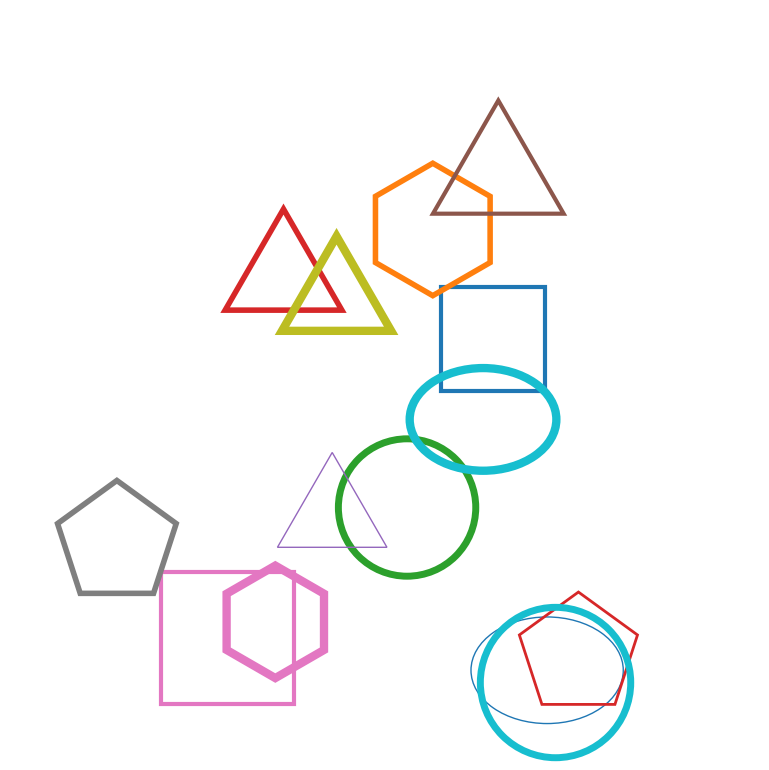[{"shape": "square", "thickness": 1.5, "radius": 0.34, "center": [0.641, 0.56]}, {"shape": "oval", "thickness": 0.5, "radius": 0.49, "center": [0.711, 0.13]}, {"shape": "hexagon", "thickness": 2, "radius": 0.43, "center": [0.562, 0.702]}, {"shape": "circle", "thickness": 2.5, "radius": 0.45, "center": [0.529, 0.341]}, {"shape": "pentagon", "thickness": 1, "radius": 0.4, "center": [0.751, 0.15]}, {"shape": "triangle", "thickness": 2, "radius": 0.44, "center": [0.368, 0.641]}, {"shape": "triangle", "thickness": 0.5, "radius": 0.41, "center": [0.431, 0.33]}, {"shape": "triangle", "thickness": 1.5, "radius": 0.49, "center": [0.647, 0.771]}, {"shape": "square", "thickness": 1.5, "radius": 0.43, "center": [0.295, 0.171]}, {"shape": "hexagon", "thickness": 3, "radius": 0.37, "center": [0.358, 0.192]}, {"shape": "pentagon", "thickness": 2, "radius": 0.41, "center": [0.152, 0.295]}, {"shape": "triangle", "thickness": 3, "radius": 0.41, "center": [0.437, 0.611]}, {"shape": "circle", "thickness": 2.5, "radius": 0.49, "center": [0.721, 0.114]}, {"shape": "oval", "thickness": 3, "radius": 0.48, "center": [0.627, 0.455]}]